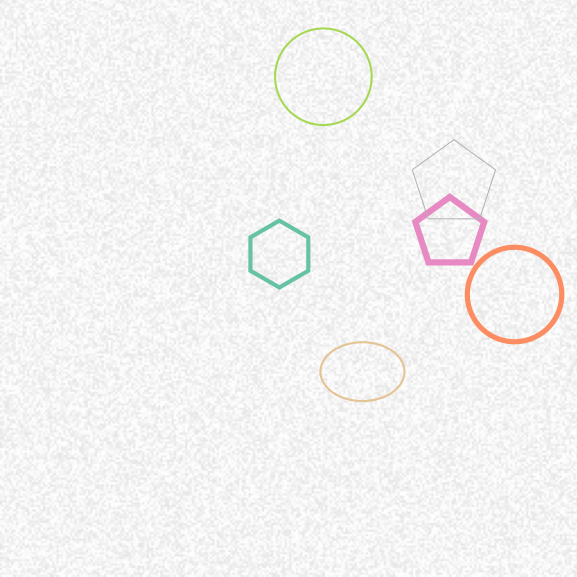[{"shape": "hexagon", "thickness": 2, "radius": 0.29, "center": [0.484, 0.559]}, {"shape": "circle", "thickness": 2.5, "radius": 0.41, "center": [0.891, 0.489]}, {"shape": "pentagon", "thickness": 3, "radius": 0.31, "center": [0.779, 0.595]}, {"shape": "circle", "thickness": 1, "radius": 0.42, "center": [0.56, 0.866]}, {"shape": "oval", "thickness": 1, "radius": 0.36, "center": [0.628, 0.356]}, {"shape": "pentagon", "thickness": 0.5, "radius": 0.38, "center": [0.786, 0.682]}]